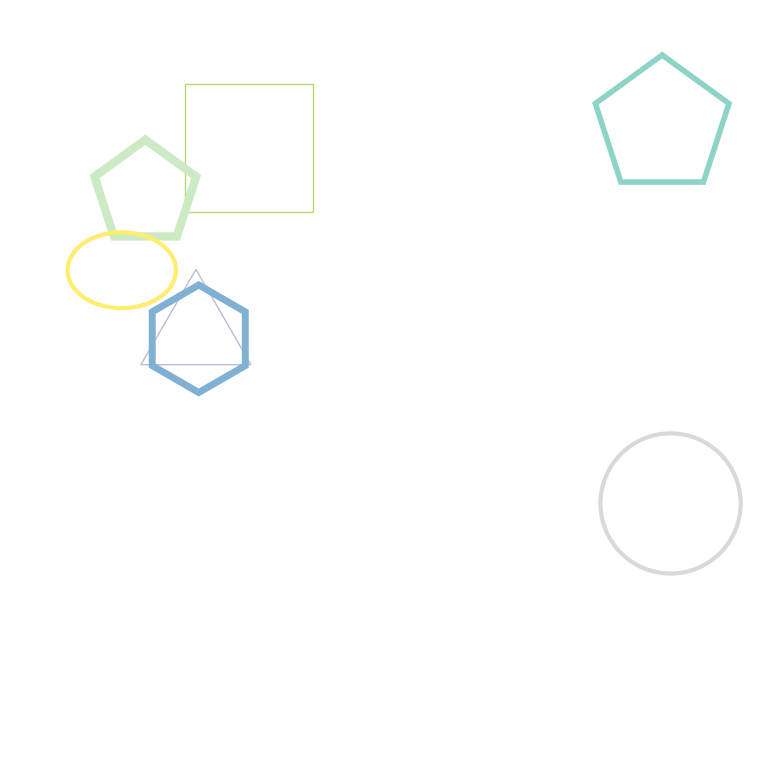[{"shape": "pentagon", "thickness": 2, "radius": 0.46, "center": [0.86, 0.837]}, {"shape": "triangle", "thickness": 0.5, "radius": 0.41, "center": [0.254, 0.568]}, {"shape": "hexagon", "thickness": 2.5, "radius": 0.35, "center": [0.258, 0.56]}, {"shape": "square", "thickness": 0.5, "radius": 0.42, "center": [0.323, 0.808]}, {"shape": "circle", "thickness": 1.5, "radius": 0.46, "center": [0.871, 0.346]}, {"shape": "pentagon", "thickness": 3, "radius": 0.35, "center": [0.189, 0.749]}, {"shape": "oval", "thickness": 1.5, "radius": 0.35, "center": [0.158, 0.649]}]